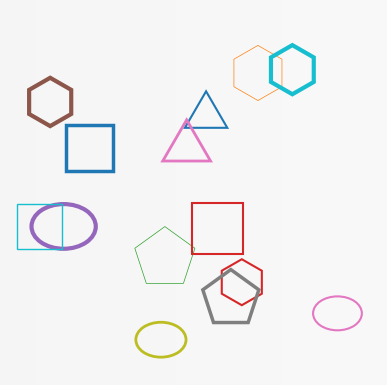[{"shape": "square", "thickness": 2.5, "radius": 0.3, "center": [0.23, 0.615]}, {"shape": "triangle", "thickness": 1.5, "radius": 0.32, "center": [0.532, 0.7]}, {"shape": "hexagon", "thickness": 0.5, "radius": 0.36, "center": [0.666, 0.81]}, {"shape": "pentagon", "thickness": 0.5, "radius": 0.41, "center": [0.425, 0.33]}, {"shape": "hexagon", "thickness": 1.5, "radius": 0.3, "center": [0.624, 0.267]}, {"shape": "square", "thickness": 1.5, "radius": 0.33, "center": [0.561, 0.406]}, {"shape": "oval", "thickness": 3, "radius": 0.41, "center": [0.164, 0.412]}, {"shape": "hexagon", "thickness": 3, "radius": 0.31, "center": [0.129, 0.735]}, {"shape": "oval", "thickness": 1.5, "radius": 0.31, "center": [0.871, 0.186]}, {"shape": "triangle", "thickness": 2, "radius": 0.36, "center": [0.482, 0.617]}, {"shape": "pentagon", "thickness": 2.5, "radius": 0.38, "center": [0.596, 0.224]}, {"shape": "oval", "thickness": 2, "radius": 0.32, "center": [0.415, 0.118]}, {"shape": "hexagon", "thickness": 3, "radius": 0.32, "center": [0.754, 0.819]}, {"shape": "square", "thickness": 1, "radius": 0.29, "center": [0.102, 0.412]}]